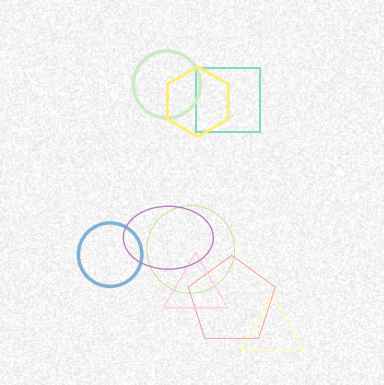[{"shape": "square", "thickness": 1.5, "radius": 0.42, "center": [0.591, 0.739]}, {"shape": "triangle", "thickness": 1, "radius": 0.47, "center": [0.708, 0.138]}, {"shape": "pentagon", "thickness": 0.5, "radius": 0.6, "center": [0.602, 0.218]}, {"shape": "circle", "thickness": 2.5, "radius": 0.41, "center": [0.286, 0.339]}, {"shape": "circle", "thickness": 0.5, "radius": 0.57, "center": [0.495, 0.352]}, {"shape": "triangle", "thickness": 1, "radius": 0.48, "center": [0.508, 0.249]}, {"shape": "oval", "thickness": 1, "radius": 0.58, "center": [0.437, 0.383]}, {"shape": "circle", "thickness": 2.5, "radius": 0.44, "center": [0.433, 0.78]}, {"shape": "hexagon", "thickness": 2, "radius": 0.46, "center": [0.514, 0.736]}]